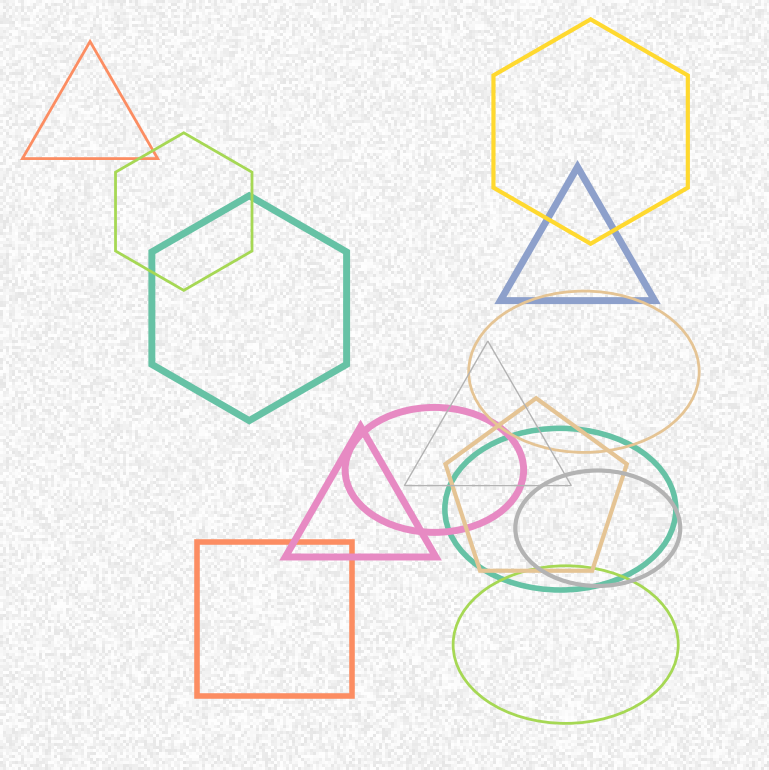[{"shape": "oval", "thickness": 2, "radius": 0.75, "center": [0.728, 0.339]}, {"shape": "hexagon", "thickness": 2.5, "radius": 0.73, "center": [0.324, 0.6]}, {"shape": "triangle", "thickness": 1, "radius": 0.51, "center": [0.117, 0.845]}, {"shape": "square", "thickness": 2, "radius": 0.5, "center": [0.357, 0.196]}, {"shape": "triangle", "thickness": 2.5, "radius": 0.58, "center": [0.75, 0.667]}, {"shape": "triangle", "thickness": 2.5, "radius": 0.56, "center": [0.468, 0.333]}, {"shape": "oval", "thickness": 2.5, "radius": 0.58, "center": [0.564, 0.39]}, {"shape": "hexagon", "thickness": 1, "radius": 0.51, "center": [0.239, 0.725]}, {"shape": "oval", "thickness": 1, "radius": 0.73, "center": [0.735, 0.163]}, {"shape": "hexagon", "thickness": 1.5, "radius": 0.73, "center": [0.767, 0.829]}, {"shape": "oval", "thickness": 1, "radius": 0.75, "center": [0.758, 0.517]}, {"shape": "pentagon", "thickness": 1.5, "radius": 0.62, "center": [0.696, 0.359]}, {"shape": "triangle", "thickness": 0.5, "radius": 0.63, "center": [0.634, 0.432]}, {"shape": "oval", "thickness": 1.5, "radius": 0.54, "center": [0.776, 0.314]}]